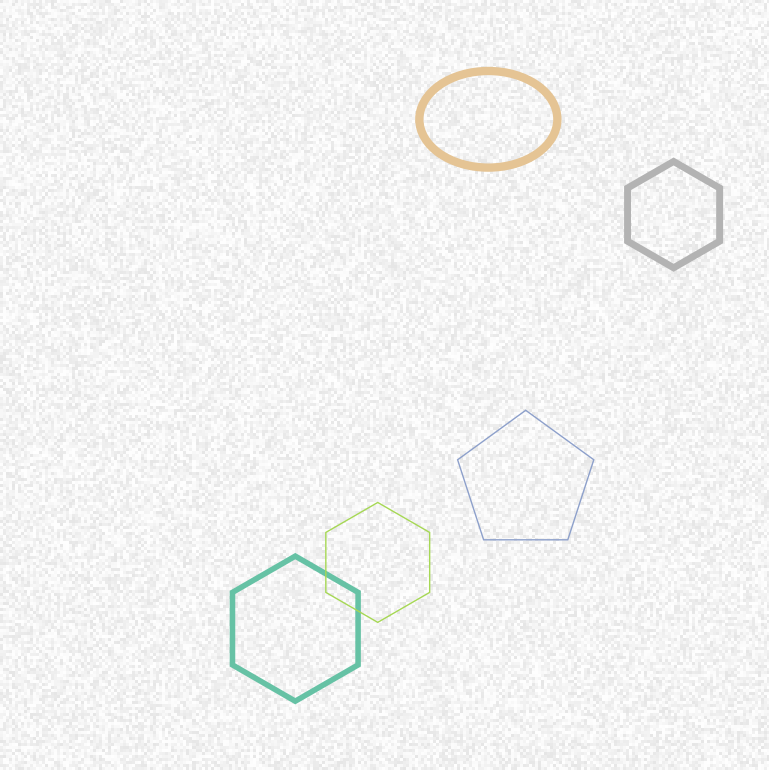[{"shape": "hexagon", "thickness": 2, "radius": 0.47, "center": [0.383, 0.184]}, {"shape": "pentagon", "thickness": 0.5, "radius": 0.46, "center": [0.683, 0.374]}, {"shape": "hexagon", "thickness": 0.5, "radius": 0.39, "center": [0.491, 0.27]}, {"shape": "oval", "thickness": 3, "radius": 0.45, "center": [0.634, 0.845]}, {"shape": "hexagon", "thickness": 2.5, "radius": 0.35, "center": [0.875, 0.721]}]